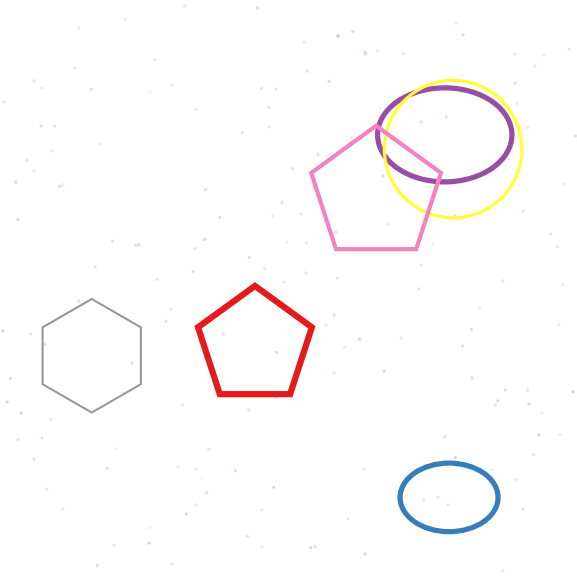[{"shape": "pentagon", "thickness": 3, "radius": 0.52, "center": [0.441, 0.4]}, {"shape": "oval", "thickness": 2.5, "radius": 0.42, "center": [0.778, 0.138]}, {"shape": "oval", "thickness": 2.5, "radius": 0.58, "center": [0.77, 0.766]}, {"shape": "circle", "thickness": 1.5, "radius": 0.6, "center": [0.785, 0.741]}, {"shape": "pentagon", "thickness": 2, "radius": 0.59, "center": [0.651, 0.663]}, {"shape": "hexagon", "thickness": 1, "radius": 0.49, "center": [0.159, 0.383]}]